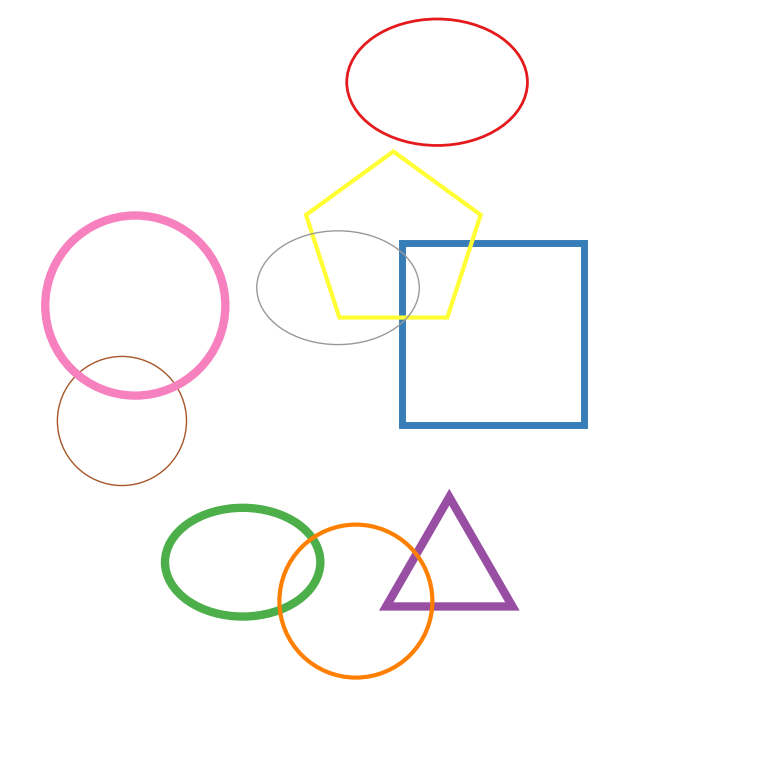[{"shape": "oval", "thickness": 1, "radius": 0.59, "center": [0.568, 0.893]}, {"shape": "square", "thickness": 2.5, "radius": 0.59, "center": [0.64, 0.567]}, {"shape": "oval", "thickness": 3, "radius": 0.5, "center": [0.315, 0.27]}, {"shape": "triangle", "thickness": 3, "radius": 0.47, "center": [0.584, 0.26]}, {"shape": "circle", "thickness": 1.5, "radius": 0.5, "center": [0.462, 0.219]}, {"shape": "pentagon", "thickness": 1.5, "radius": 0.6, "center": [0.511, 0.684]}, {"shape": "circle", "thickness": 0.5, "radius": 0.42, "center": [0.158, 0.453]}, {"shape": "circle", "thickness": 3, "radius": 0.58, "center": [0.176, 0.603]}, {"shape": "oval", "thickness": 0.5, "radius": 0.53, "center": [0.439, 0.626]}]